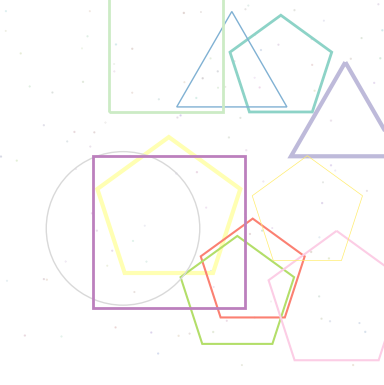[{"shape": "pentagon", "thickness": 2, "radius": 0.69, "center": [0.729, 0.822]}, {"shape": "pentagon", "thickness": 3, "radius": 0.98, "center": [0.439, 0.449]}, {"shape": "triangle", "thickness": 3, "radius": 0.81, "center": [0.897, 0.676]}, {"shape": "pentagon", "thickness": 1.5, "radius": 0.71, "center": [0.656, 0.29]}, {"shape": "triangle", "thickness": 1, "radius": 0.83, "center": [0.602, 0.805]}, {"shape": "pentagon", "thickness": 1.5, "radius": 0.78, "center": [0.616, 0.232]}, {"shape": "pentagon", "thickness": 1.5, "radius": 0.93, "center": [0.874, 0.215]}, {"shape": "circle", "thickness": 1, "radius": 1.0, "center": [0.32, 0.407]}, {"shape": "square", "thickness": 2, "radius": 0.99, "center": [0.439, 0.398]}, {"shape": "square", "thickness": 2, "radius": 0.74, "center": [0.431, 0.857]}, {"shape": "pentagon", "thickness": 0.5, "radius": 0.75, "center": [0.798, 0.445]}]